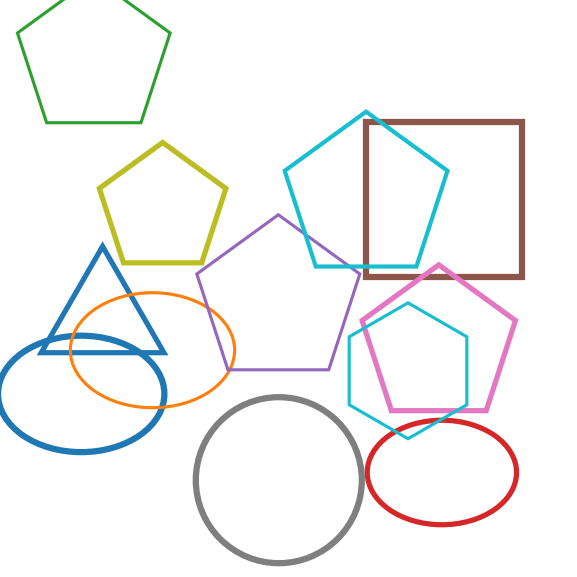[{"shape": "oval", "thickness": 3, "radius": 0.72, "center": [0.141, 0.317]}, {"shape": "triangle", "thickness": 2.5, "radius": 0.61, "center": [0.178, 0.45]}, {"shape": "oval", "thickness": 1.5, "radius": 0.71, "center": [0.264, 0.393]}, {"shape": "pentagon", "thickness": 1.5, "radius": 0.69, "center": [0.162, 0.899]}, {"shape": "oval", "thickness": 2.5, "radius": 0.65, "center": [0.765, 0.181]}, {"shape": "pentagon", "thickness": 1.5, "radius": 0.74, "center": [0.482, 0.479]}, {"shape": "square", "thickness": 3, "radius": 0.67, "center": [0.769, 0.653]}, {"shape": "pentagon", "thickness": 2.5, "radius": 0.7, "center": [0.76, 0.401]}, {"shape": "circle", "thickness": 3, "radius": 0.72, "center": [0.483, 0.168]}, {"shape": "pentagon", "thickness": 2.5, "radius": 0.58, "center": [0.282, 0.637]}, {"shape": "pentagon", "thickness": 2, "radius": 0.74, "center": [0.634, 0.658]}, {"shape": "hexagon", "thickness": 1.5, "radius": 0.59, "center": [0.707, 0.357]}]